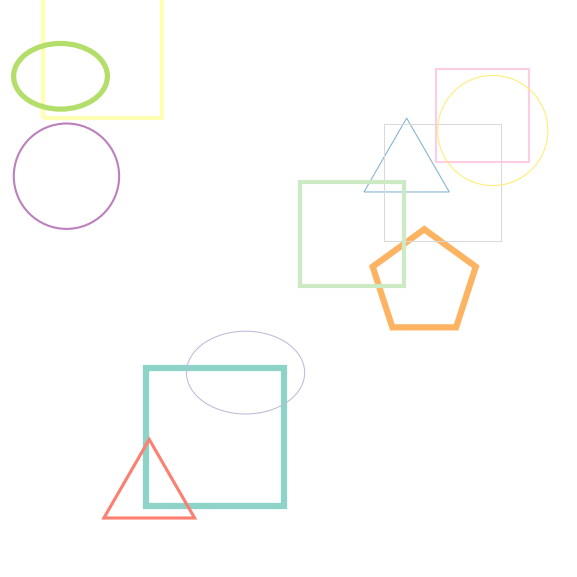[{"shape": "square", "thickness": 3, "radius": 0.6, "center": [0.373, 0.242]}, {"shape": "square", "thickness": 2, "radius": 0.52, "center": [0.178, 0.898]}, {"shape": "oval", "thickness": 0.5, "radius": 0.51, "center": [0.425, 0.354]}, {"shape": "triangle", "thickness": 1.5, "radius": 0.45, "center": [0.258, 0.148]}, {"shape": "triangle", "thickness": 0.5, "radius": 0.43, "center": [0.704, 0.709]}, {"shape": "pentagon", "thickness": 3, "radius": 0.47, "center": [0.735, 0.508]}, {"shape": "oval", "thickness": 2.5, "radius": 0.41, "center": [0.105, 0.867]}, {"shape": "square", "thickness": 1, "radius": 0.4, "center": [0.835, 0.799]}, {"shape": "square", "thickness": 0.5, "radius": 0.51, "center": [0.767, 0.683]}, {"shape": "circle", "thickness": 1, "radius": 0.46, "center": [0.115, 0.694]}, {"shape": "square", "thickness": 2, "radius": 0.45, "center": [0.609, 0.593]}, {"shape": "circle", "thickness": 0.5, "radius": 0.48, "center": [0.853, 0.773]}]